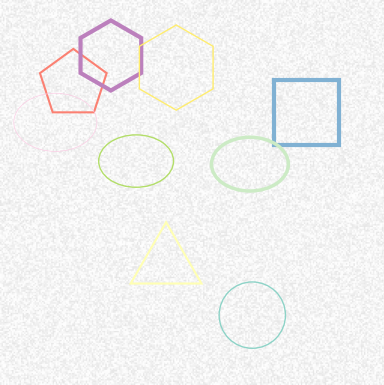[{"shape": "circle", "thickness": 1, "radius": 0.43, "center": [0.655, 0.182]}, {"shape": "triangle", "thickness": 1.5, "radius": 0.53, "center": [0.431, 0.317]}, {"shape": "pentagon", "thickness": 1.5, "radius": 0.46, "center": [0.19, 0.782]}, {"shape": "square", "thickness": 3, "radius": 0.42, "center": [0.797, 0.707]}, {"shape": "oval", "thickness": 1, "radius": 0.49, "center": [0.353, 0.582]}, {"shape": "oval", "thickness": 0.5, "radius": 0.54, "center": [0.144, 0.682]}, {"shape": "hexagon", "thickness": 3, "radius": 0.46, "center": [0.288, 0.856]}, {"shape": "oval", "thickness": 2.5, "radius": 0.5, "center": [0.649, 0.574]}, {"shape": "hexagon", "thickness": 1, "radius": 0.55, "center": [0.458, 0.824]}]